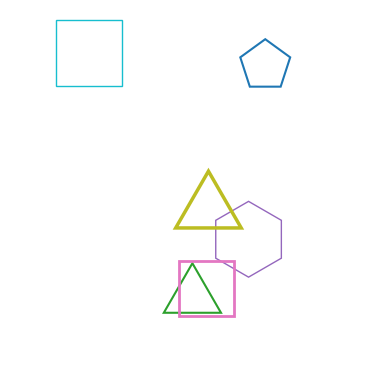[{"shape": "pentagon", "thickness": 1.5, "radius": 0.34, "center": [0.689, 0.83]}, {"shape": "triangle", "thickness": 1.5, "radius": 0.43, "center": [0.5, 0.23]}, {"shape": "hexagon", "thickness": 1, "radius": 0.49, "center": [0.646, 0.379]}, {"shape": "square", "thickness": 2, "radius": 0.36, "center": [0.536, 0.25]}, {"shape": "triangle", "thickness": 2.5, "radius": 0.49, "center": [0.541, 0.457]}, {"shape": "square", "thickness": 1, "radius": 0.43, "center": [0.23, 0.862]}]